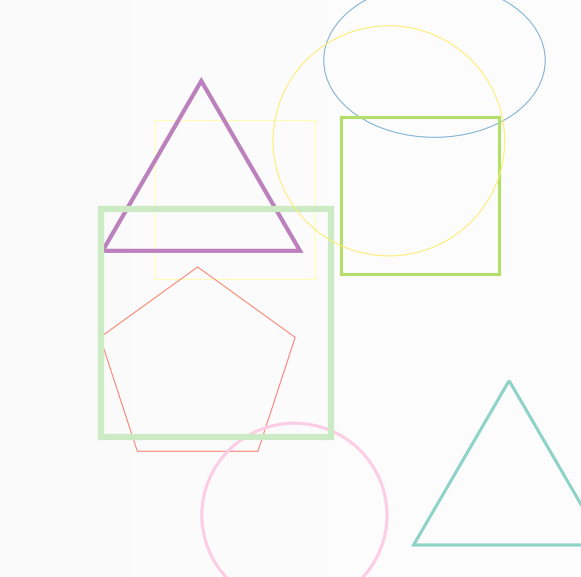[{"shape": "triangle", "thickness": 1.5, "radius": 0.95, "center": [0.876, 0.15]}, {"shape": "square", "thickness": 0.5, "radius": 0.69, "center": [0.404, 0.654]}, {"shape": "pentagon", "thickness": 0.5, "radius": 0.88, "center": [0.34, 0.36]}, {"shape": "oval", "thickness": 0.5, "radius": 0.95, "center": [0.747, 0.895]}, {"shape": "square", "thickness": 1.5, "radius": 0.68, "center": [0.722, 0.66]}, {"shape": "circle", "thickness": 1.5, "radius": 0.8, "center": [0.507, 0.107]}, {"shape": "triangle", "thickness": 2, "radius": 0.98, "center": [0.346, 0.663]}, {"shape": "square", "thickness": 3, "radius": 0.99, "center": [0.371, 0.439]}, {"shape": "circle", "thickness": 0.5, "radius": 1.0, "center": [0.669, 0.755]}]